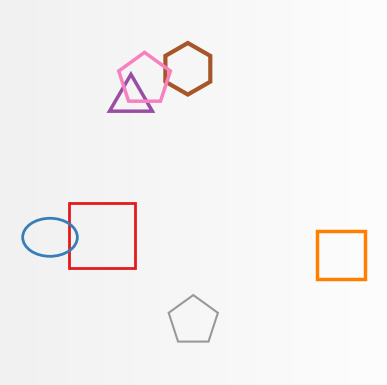[{"shape": "square", "thickness": 2, "radius": 0.43, "center": [0.263, 0.388]}, {"shape": "oval", "thickness": 2, "radius": 0.35, "center": [0.129, 0.384]}, {"shape": "triangle", "thickness": 2.5, "radius": 0.32, "center": [0.338, 0.743]}, {"shape": "square", "thickness": 2.5, "radius": 0.31, "center": [0.88, 0.337]}, {"shape": "hexagon", "thickness": 3, "radius": 0.33, "center": [0.485, 0.821]}, {"shape": "pentagon", "thickness": 2.5, "radius": 0.35, "center": [0.373, 0.794]}, {"shape": "pentagon", "thickness": 1.5, "radius": 0.33, "center": [0.499, 0.167]}]